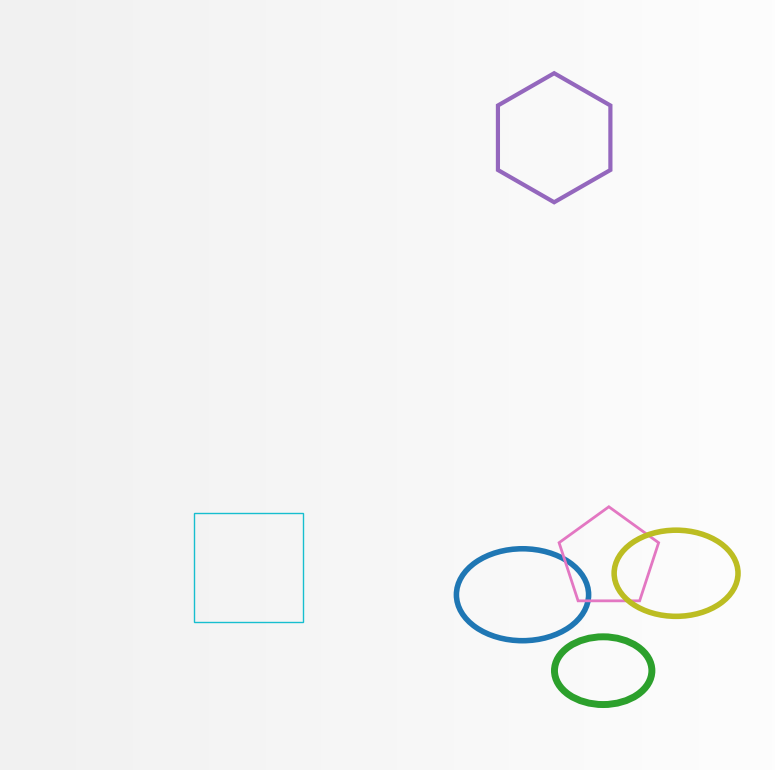[{"shape": "oval", "thickness": 2, "radius": 0.43, "center": [0.674, 0.228]}, {"shape": "oval", "thickness": 2.5, "radius": 0.31, "center": [0.778, 0.129]}, {"shape": "hexagon", "thickness": 1.5, "radius": 0.42, "center": [0.715, 0.821]}, {"shape": "pentagon", "thickness": 1, "radius": 0.34, "center": [0.786, 0.274]}, {"shape": "oval", "thickness": 2, "radius": 0.4, "center": [0.872, 0.256]}, {"shape": "square", "thickness": 0.5, "radius": 0.35, "center": [0.32, 0.263]}]